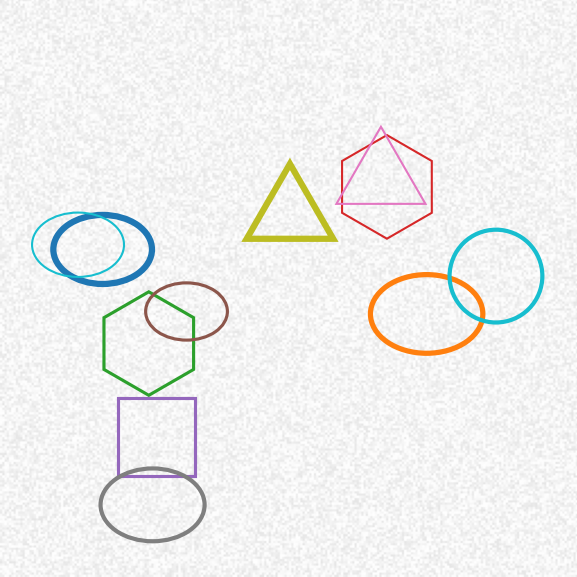[{"shape": "oval", "thickness": 3, "radius": 0.43, "center": [0.178, 0.567]}, {"shape": "oval", "thickness": 2.5, "radius": 0.49, "center": [0.739, 0.456]}, {"shape": "hexagon", "thickness": 1.5, "radius": 0.45, "center": [0.258, 0.404]}, {"shape": "hexagon", "thickness": 1, "radius": 0.45, "center": [0.67, 0.676]}, {"shape": "square", "thickness": 1.5, "radius": 0.34, "center": [0.271, 0.243]}, {"shape": "oval", "thickness": 1.5, "radius": 0.35, "center": [0.323, 0.46]}, {"shape": "triangle", "thickness": 1, "radius": 0.44, "center": [0.66, 0.691]}, {"shape": "oval", "thickness": 2, "radius": 0.45, "center": [0.264, 0.125]}, {"shape": "triangle", "thickness": 3, "radius": 0.43, "center": [0.502, 0.629]}, {"shape": "oval", "thickness": 1, "radius": 0.4, "center": [0.135, 0.575]}, {"shape": "circle", "thickness": 2, "radius": 0.4, "center": [0.859, 0.521]}]